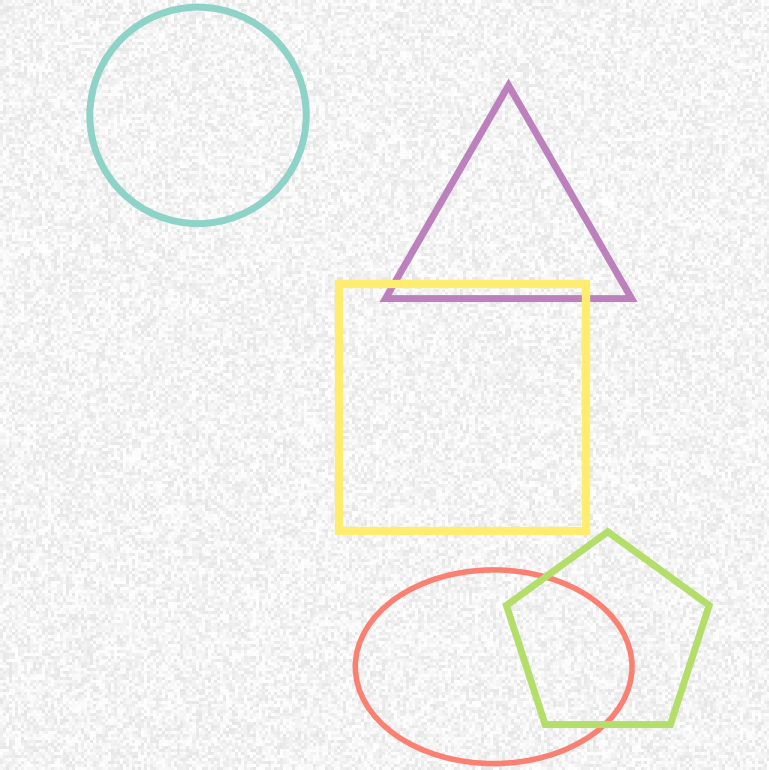[{"shape": "circle", "thickness": 2.5, "radius": 0.7, "center": [0.257, 0.85]}, {"shape": "oval", "thickness": 2, "radius": 0.9, "center": [0.641, 0.134]}, {"shape": "pentagon", "thickness": 2.5, "radius": 0.69, "center": [0.789, 0.171]}, {"shape": "triangle", "thickness": 2.5, "radius": 0.92, "center": [0.66, 0.704]}, {"shape": "square", "thickness": 3, "radius": 0.8, "center": [0.601, 0.47]}]